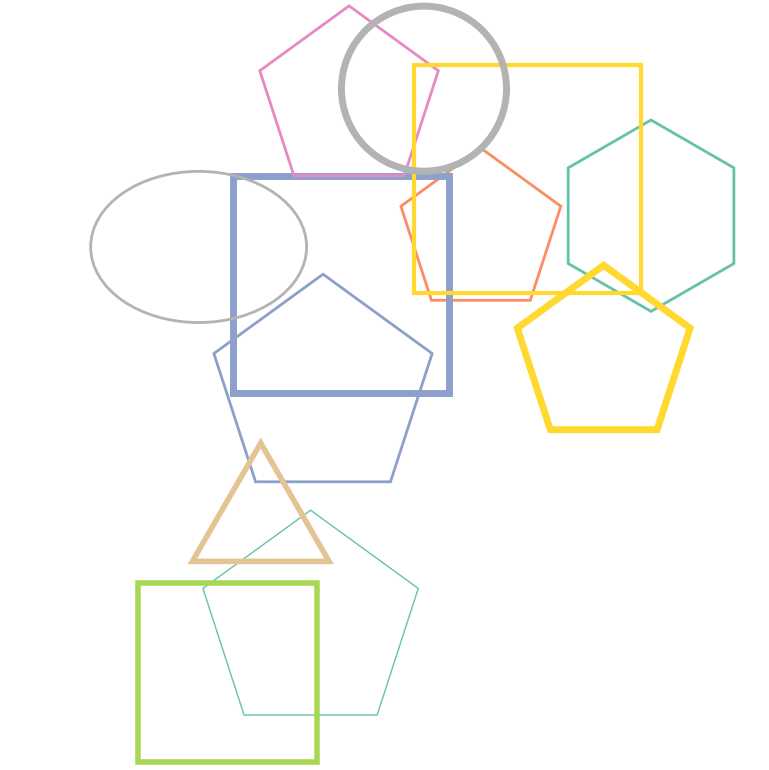[{"shape": "pentagon", "thickness": 0.5, "radius": 0.74, "center": [0.403, 0.19]}, {"shape": "hexagon", "thickness": 1, "radius": 0.62, "center": [0.846, 0.72]}, {"shape": "pentagon", "thickness": 1, "radius": 0.55, "center": [0.625, 0.698]}, {"shape": "pentagon", "thickness": 1, "radius": 0.75, "center": [0.42, 0.495]}, {"shape": "square", "thickness": 2.5, "radius": 0.7, "center": [0.443, 0.631]}, {"shape": "pentagon", "thickness": 1, "radius": 0.61, "center": [0.453, 0.87]}, {"shape": "square", "thickness": 2, "radius": 0.58, "center": [0.295, 0.127]}, {"shape": "pentagon", "thickness": 2.5, "radius": 0.59, "center": [0.784, 0.537]}, {"shape": "square", "thickness": 1.5, "radius": 0.74, "center": [0.685, 0.767]}, {"shape": "triangle", "thickness": 2, "radius": 0.51, "center": [0.339, 0.322]}, {"shape": "circle", "thickness": 2.5, "radius": 0.54, "center": [0.551, 0.885]}, {"shape": "oval", "thickness": 1, "radius": 0.7, "center": [0.258, 0.679]}]